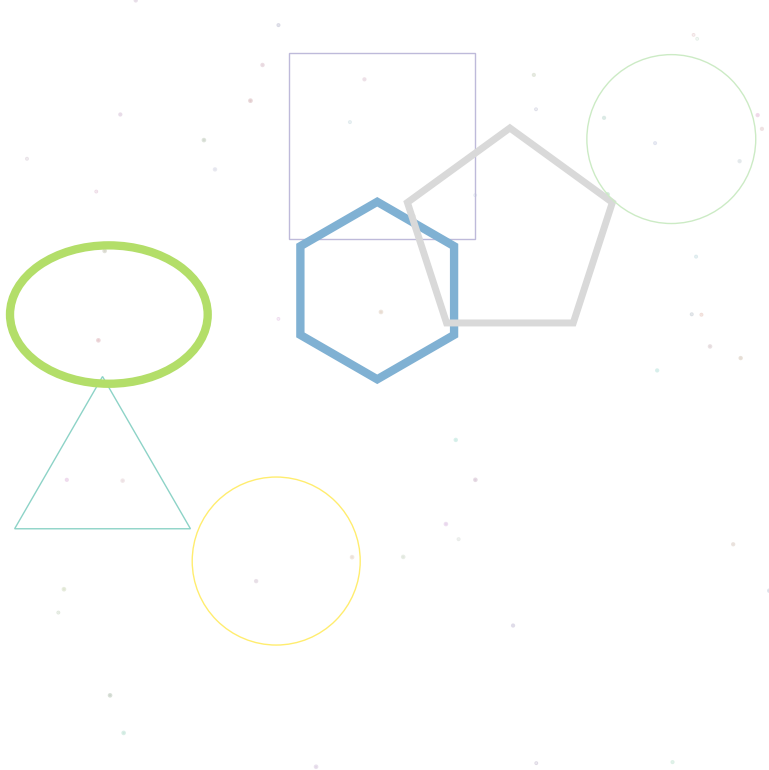[{"shape": "triangle", "thickness": 0.5, "radius": 0.66, "center": [0.133, 0.379]}, {"shape": "square", "thickness": 0.5, "radius": 0.61, "center": [0.496, 0.81]}, {"shape": "hexagon", "thickness": 3, "radius": 0.58, "center": [0.49, 0.623]}, {"shape": "oval", "thickness": 3, "radius": 0.64, "center": [0.141, 0.591]}, {"shape": "pentagon", "thickness": 2.5, "radius": 0.7, "center": [0.662, 0.694]}, {"shape": "circle", "thickness": 0.5, "radius": 0.55, "center": [0.872, 0.819]}, {"shape": "circle", "thickness": 0.5, "radius": 0.55, "center": [0.359, 0.271]}]